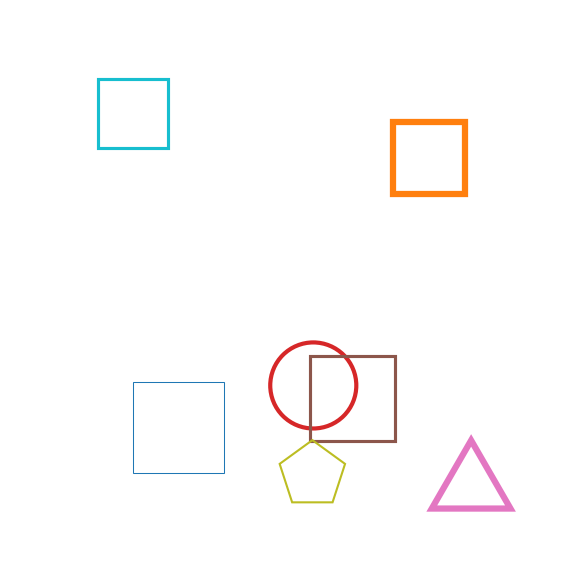[{"shape": "square", "thickness": 0.5, "radius": 0.39, "center": [0.308, 0.258]}, {"shape": "square", "thickness": 3, "radius": 0.31, "center": [0.744, 0.726]}, {"shape": "circle", "thickness": 2, "radius": 0.37, "center": [0.542, 0.332]}, {"shape": "square", "thickness": 1.5, "radius": 0.37, "center": [0.61, 0.309]}, {"shape": "triangle", "thickness": 3, "radius": 0.39, "center": [0.816, 0.158]}, {"shape": "pentagon", "thickness": 1, "radius": 0.3, "center": [0.541, 0.177]}, {"shape": "square", "thickness": 1.5, "radius": 0.3, "center": [0.23, 0.802]}]